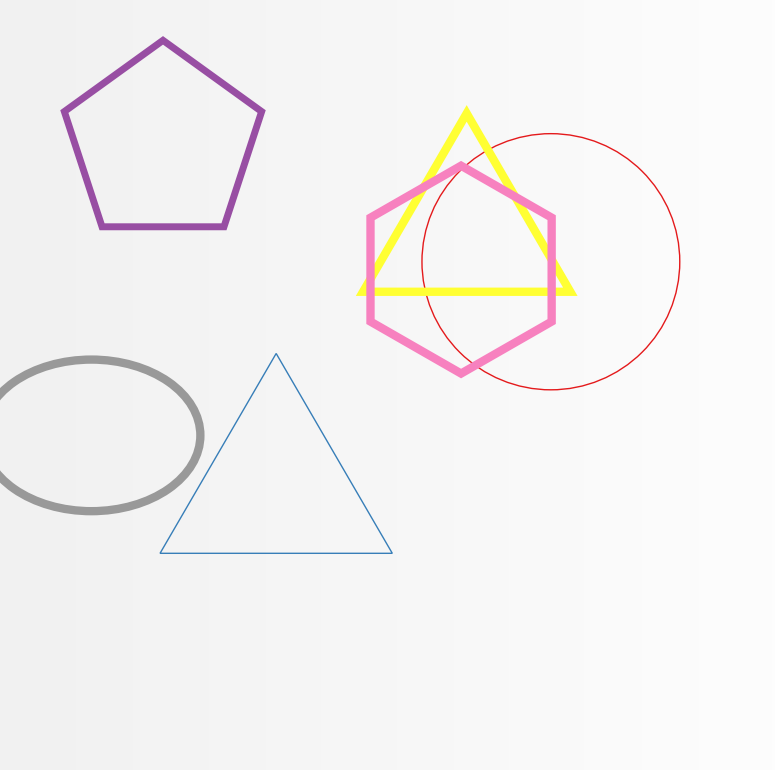[{"shape": "circle", "thickness": 0.5, "radius": 0.83, "center": [0.711, 0.66]}, {"shape": "triangle", "thickness": 0.5, "radius": 0.87, "center": [0.356, 0.368]}, {"shape": "pentagon", "thickness": 2.5, "radius": 0.67, "center": [0.21, 0.814]}, {"shape": "triangle", "thickness": 3, "radius": 0.77, "center": [0.602, 0.698]}, {"shape": "hexagon", "thickness": 3, "radius": 0.67, "center": [0.595, 0.65]}, {"shape": "oval", "thickness": 3, "radius": 0.7, "center": [0.118, 0.435]}]